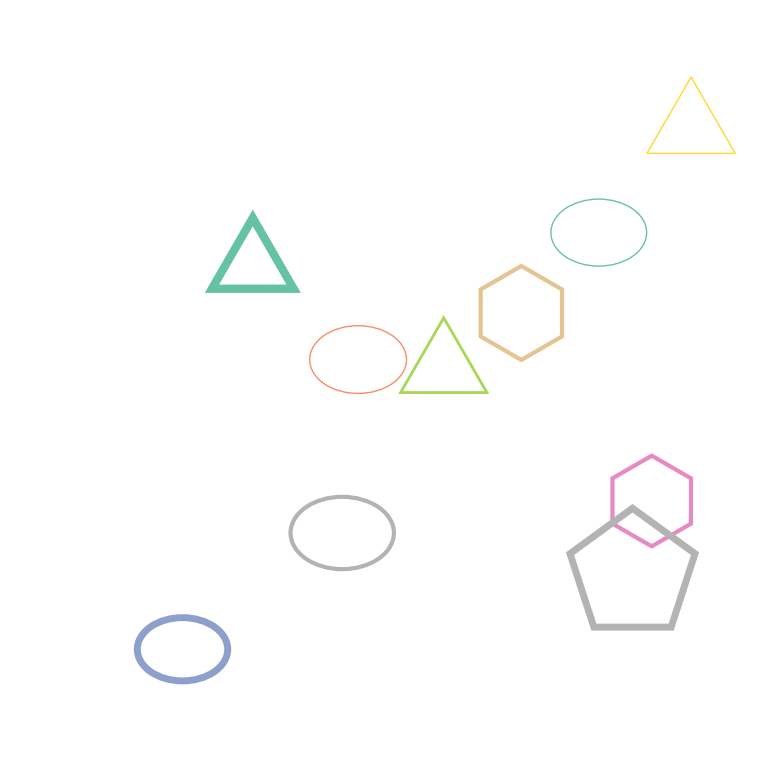[{"shape": "triangle", "thickness": 3, "radius": 0.31, "center": [0.328, 0.656]}, {"shape": "oval", "thickness": 0.5, "radius": 0.31, "center": [0.778, 0.698]}, {"shape": "oval", "thickness": 0.5, "radius": 0.31, "center": [0.465, 0.533]}, {"shape": "oval", "thickness": 2.5, "radius": 0.29, "center": [0.237, 0.157]}, {"shape": "hexagon", "thickness": 1.5, "radius": 0.29, "center": [0.846, 0.349]}, {"shape": "triangle", "thickness": 1, "radius": 0.32, "center": [0.576, 0.523]}, {"shape": "triangle", "thickness": 0.5, "radius": 0.33, "center": [0.898, 0.834]}, {"shape": "hexagon", "thickness": 1.5, "radius": 0.31, "center": [0.677, 0.594]}, {"shape": "pentagon", "thickness": 2.5, "radius": 0.43, "center": [0.821, 0.255]}, {"shape": "oval", "thickness": 1.5, "radius": 0.34, "center": [0.444, 0.308]}]